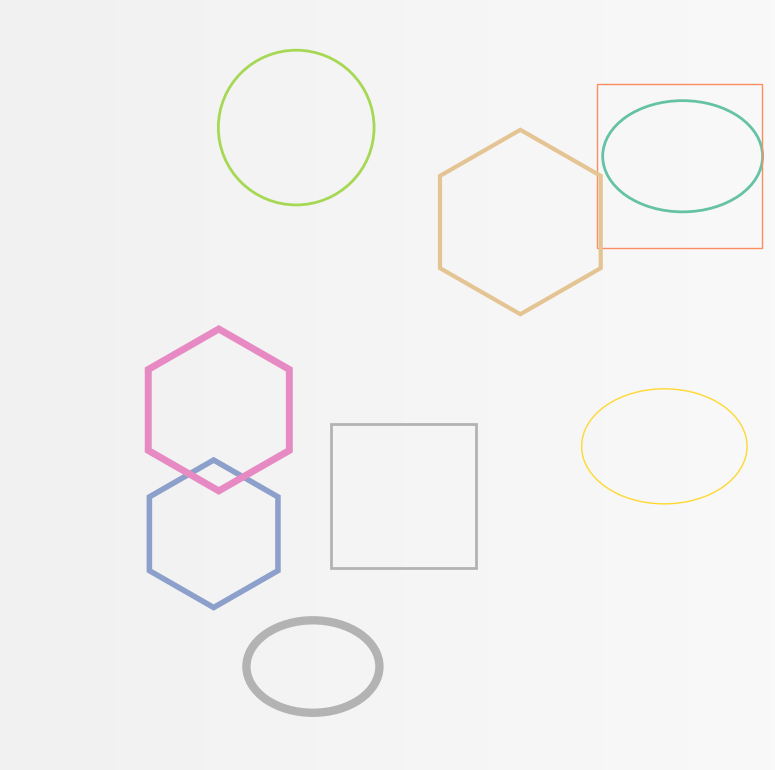[{"shape": "oval", "thickness": 1, "radius": 0.52, "center": [0.881, 0.797]}, {"shape": "square", "thickness": 0.5, "radius": 0.53, "center": [0.876, 0.784]}, {"shape": "hexagon", "thickness": 2, "radius": 0.48, "center": [0.276, 0.307]}, {"shape": "hexagon", "thickness": 2.5, "radius": 0.53, "center": [0.282, 0.468]}, {"shape": "circle", "thickness": 1, "radius": 0.5, "center": [0.382, 0.834]}, {"shape": "oval", "thickness": 0.5, "radius": 0.53, "center": [0.857, 0.42]}, {"shape": "hexagon", "thickness": 1.5, "radius": 0.6, "center": [0.671, 0.712]}, {"shape": "square", "thickness": 1, "radius": 0.47, "center": [0.521, 0.356]}, {"shape": "oval", "thickness": 3, "radius": 0.43, "center": [0.404, 0.134]}]